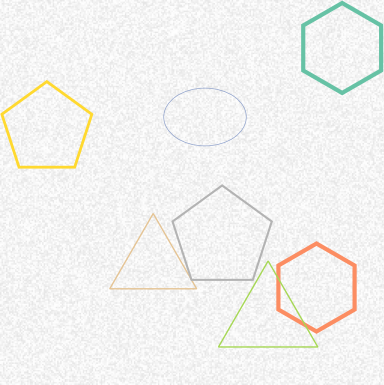[{"shape": "hexagon", "thickness": 3, "radius": 0.58, "center": [0.889, 0.875]}, {"shape": "hexagon", "thickness": 3, "radius": 0.57, "center": [0.822, 0.253]}, {"shape": "oval", "thickness": 0.5, "radius": 0.54, "center": [0.532, 0.696]}, {"shape": "triangle", "thickness": 1, "radius": 0.74, "center": [0.696, 0.173]}, {"shape": "pentagon", "thickness": 2, "radius": 0.61, "center": [0.122, 0.665]}, {"shape": "triangle", "thickness": 1, "radius": 0.65, "center": [0.398, 0.315]}, {"shape": "pentagon", "thickness": 1.5, "radius": 0.68, "center": [0.577, 0.383]}]